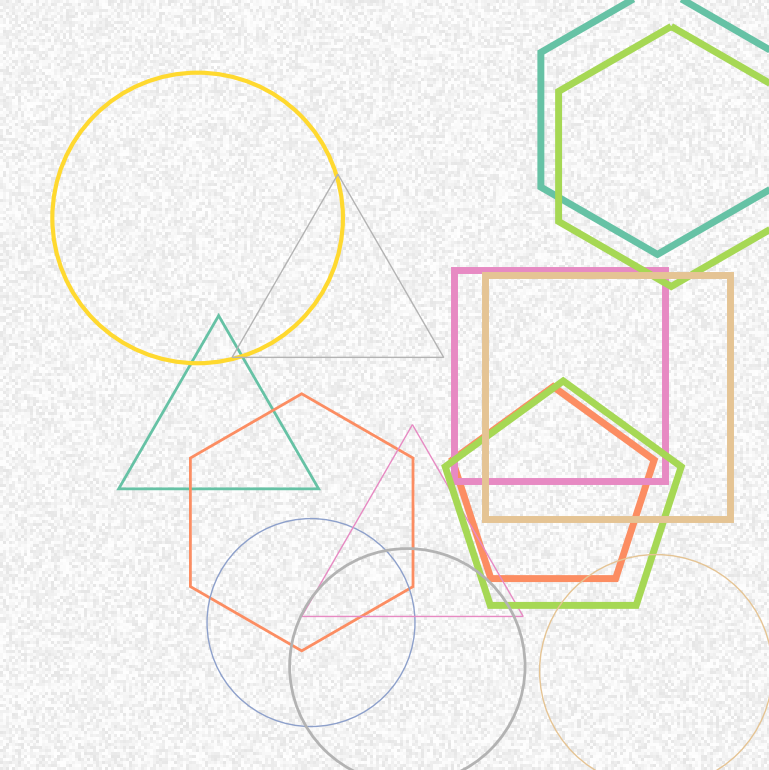[{"shape": "hexagon", "thickness": 2.5, "radius": 0.87, "center": [0.854, 0.844]}, {"shape": "triangle", "thickness": 1, "radius": 0.75, "center": [0.284, 0.44]}, {"shape": "pentagon", "thickness": 2.5, "radius": 0.69, "center": [0.718, 0.36]}, {"shape": "hexagon", "thickness": 1, "radius": 0.83, "center": [0.392, 0.322]}, {"shape": "circle", "thickness": 0.5, "radius": 0.68, "center": [0.404, 0.191]}, {"shape": "square", "thickness": 2.5, "radius": 0.69, "center": [0.726, 0.512]}, {"shape": "triangle", "thickness": 0.5, "radius": 0.83, "center": [0.536, 0.282]}, {"shape": "hexagon", "thickness": 2.5, "radius": 0.84, "center": [0.872, 0.797]}, {"shape": "pentagon", "thickness": 2.5, "radius": 0.81, "center": [0.731, 0.344]}, {"shape": "circle", "thickness": 1.5, "radius": 0.94, "center": [0.257, 0.717]}, {"shape": "square", "thickness": 2.5, "radius": 0.79, "center": [0.789, 0.485]}, {"shape": "circle", "thickness": 0.5, "radius": 0.76, "center": [0.852, 0.129]}, {"shape": "triangle", "thickness": 0.5, "radius": 0.79, "center": [0.439, 0.615]}, {"shape": "circle", "thickness": 1, "radius": 0.76, "center": [0.529, 0.135]}]